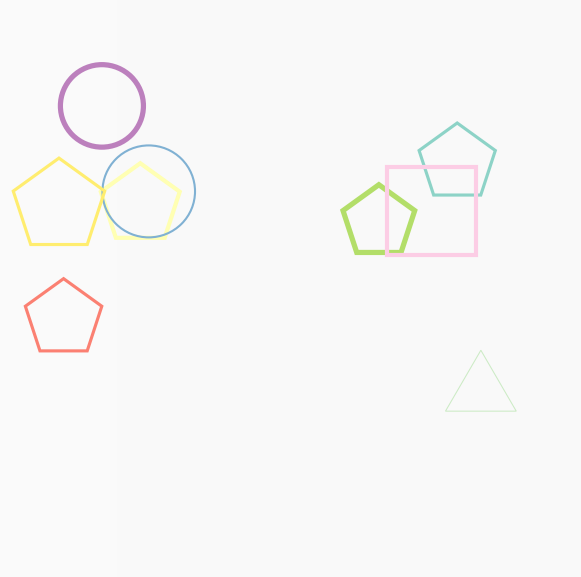[{"shape": "pentagon", "thickness": 1.5, "radius": 0.34, "center": [0.787, 0.717]}, {"shape": "pentagon", "thickness": 2, "radius": 0.36, "center": [0.241, 0.645]}, {"shape": "pentagon", "thickness": 1.5, "radius": 0.35, "center": [0.109, 0.447]}, {"shape": "circle", "thickness": 1, "radius": 0.4, "center": [0.256, 0.668]}, {"shape": "pentagon", "thickness": 2.5, "radius": 0.32, "center": [0.652, 0.614]}, {"shape": "square", "thickness": 2, "radius": 0.38, "center": [0.743, 0.634]}, {"shape": "circle", "thickness": 2.5, "radius": 0.36, "center": [0.175, 0.816]}, {"shape": "triangle", "thickness": 0.5, "radius": 0.35, "center": [0.827, 0.322]}, {"shape": "pentagon", "thickness": 1.5, "radius": 0.41, "center": [0.101, 0.643]}]